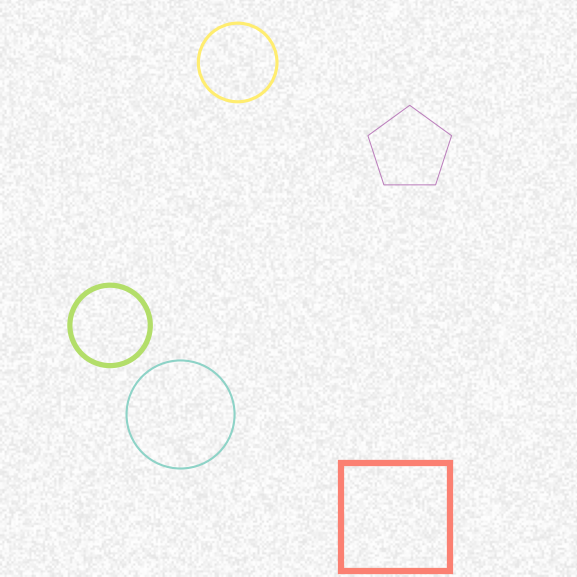[{"shape": "circle", "thickness": 1, "radius": 0.47, "center": [0.313, 0.281]}, {"shape": "square", "thickness": 3, "radius": 0.47, "center": [0.685, 0.104]}, {"shape": "circle", "thickness": 2.5, "radius": 0.35, "center": [0.191, 0.436]}, {"shape": "pentagon", "thickness": 0.5, "radius": 0.38, "center": [0.71, 0.741]}, {"shape": "circle", "thickness": 1.5, "radius": 0.34, "center": [0.412, 0.891]}]